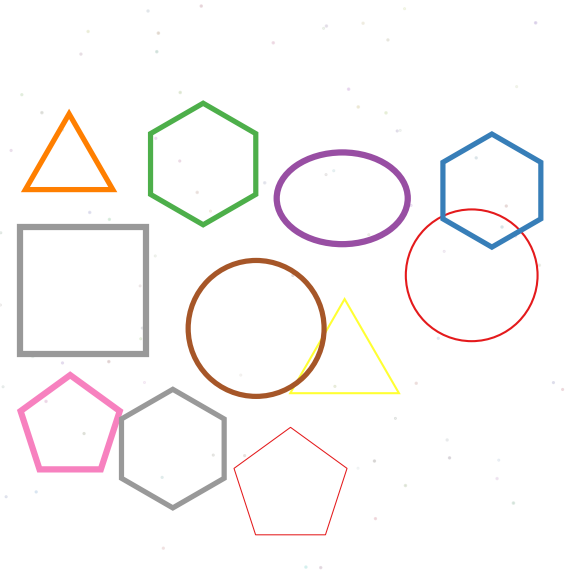[{"shape": "circle", "thickness": 1, "radius": 0.57, "center": [0.817, 0.522]}, {"shape": "pentagon", "thickness": 0.5, "radius": 0.51, "center": [0.503, 0.156]}, {"shape": "hexagon", "thickness": 2.5, "radius": 0.49, "center": [0.852, 0.669]}, {"shape": "hexagon", "thickness": 2.5, "radius": 0.53, "center": [0.352, 0.715]}, {"shape": "oval", "thickness": 3, "radius": 0.57, "center": [0.593, 0.656]}, {"shape": "triangle", "thickness": 2.5, "radius": 0.44, "center": [0.12, 0.715]}, {"shape": "triangle", "thickness": 1, "radius": 0.54, "center": [0.597, 0.373]}, {"shape": "circle", "thickness": 2.5, "radius": 0.59, "center": [0.444, 0.43]}, {"shape": "pentagon", "thickness": 3, "radius": 0.45, "center": [0.122, 0.259]}, {"shape": "square", "thickness": 3, "radius": 0.55, "center": [0.144, 0.497]}, {"shape": "hexagon", "thickness": 2.5, "radius": 0.51, "center": [0.299, 0.222]}]